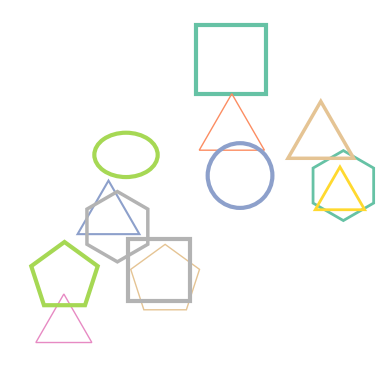[{"shape": "hexagon", "thickness": 2, "radius": 0.45, "center": [0.892, 0.518]}, {"shape": "square", "thickness": 3, "radius": 0.45, "center": [0.6, 0.846]}, {"shape": "triangle", "thickness": 1, "radius": 0.49, "center": [0.602, 0.659]}, {"shape": "circle", "thickness": 3, "radius": 0.42, "center": [0.623, 0.544]}, {"shape": "triangle", "thickness": 1.5, "radius": 0.46, "center": [0.282, 0.438]}, {"shape": "triangle", "thickness": 1, "radius": 0.42, "center": [0.166, 0.152]}, {"shape": "pentagon", "thickness": 3, "radius": 0.45, "center": [0.168, 0.281]}, {"shape": "oval", "thickness": 3, "radius": 0.41, "center": [0.327, 0.598]}, {"shape": "triangle", "thickness": 2, "radius": 0.37, "center": [0.883, 0.492]}, {"shape": "pentagon", "thickness": 1, "radius": 0.47, "center": [0.429, 0.271]}, {"shape": "triangle", "thickness": 2.5, "radius": 0.49, "center": [0.833, 0.638]}, {"shape": "hexagon", "thickness": 2.5, "radius": 0.46, "center": [0.305, 0.411]}, {"shape": "square", "thickness": 3, "radius": 0.4, "center": [0.413, 0.298]}]